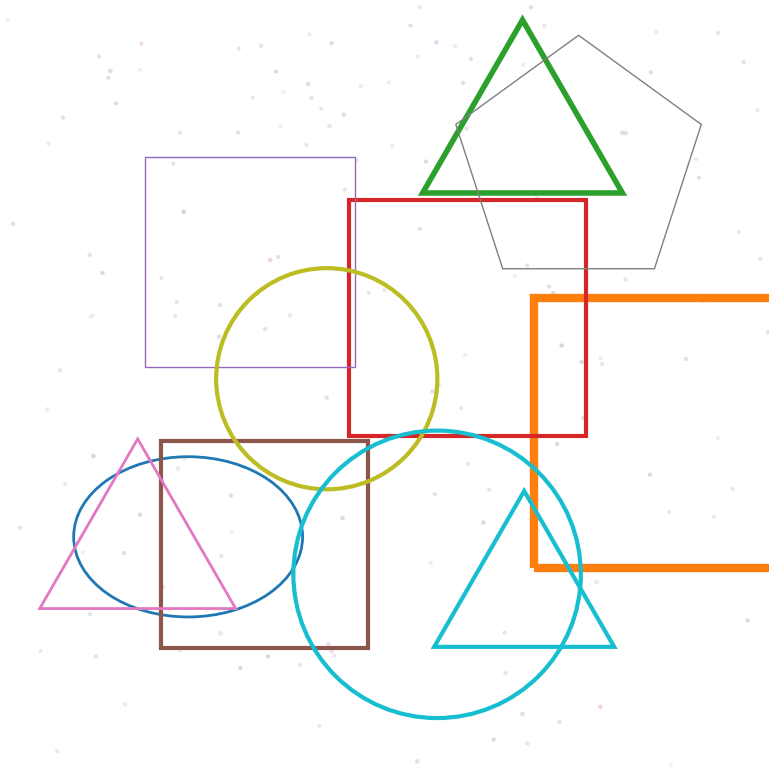[{"shape": "oval", "thickness": 1, "radius": 0.74, "center": [0.244, 0.303]}, {"shape": "square", "thickness": 3, "radius": 0.88, "center": [0.869, 0.438]}, {"shape": "triangle", "thickness": 2, "radius": 0.75, "center": [0.679, 0.824]}, {"shape": "square", "thickness": 1.5, "radius": 0.77, "center": [0.607, 0.587]}, {"shape": "square", "thickness": 0.5, "radius": 0.68, "center": [0.325, 0.66]}, {"shape": "square", "thickness": 1.5, "radius": 0.67, "center": [0.343, 0.293]}, {"shape": "triangle", "thickness": 1, "radius": 0.73, "center": [0.179, 0.283]}, {"shape": "pentagon", "thickness": 0.5, "radius": 0.84, "center": [0.751, 0.787]}, {"shape": "circle", "thickness": 1.5, "radius": 0.72, "center": [0.424, 0.508]}, {"shape": "circle", "thickness": 1.5, "radius": 0.93, "center": [0.568, 0.254]}, {"shape": "triangle", "thickness": 1.5, "radius": 0.67, "center": [0.681, 0.227]}]